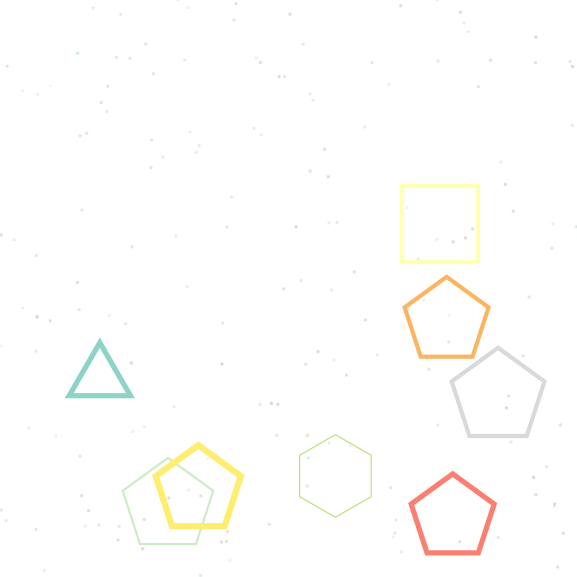[{"shape": "triangle", "thickness": 2.5, "radius": 0.31, "center": [0.173, 0.345]}, {"shape": "square", "thickness": 2, "radius": 0.33, "center": [0.761, 0.611]}, {"shape": "pentagon", "thickness": 2.5, "radius": 0.38, "center": [0.784, 0.103]}, {"shape": "pentagon", "thickness": 2, "radius": 0.38, "center": [0.773, 0.443]}, {"shape": "hexagon", "thickness": 0.5, "radius": 0.36, "center": [0.581, 0.175]}, {"shape": "pentagon", "thickness": 2, "radius": 0.42, "center": [0.862, 0.312]}, {"shape": "pentagon", "thickness": 1, "radius": 0.41, "center": [0.291, 0.124]}, {"shape": "pentagon", "thickness": 3, "radius": 0.39, "center": [0.343, 0.151]}]